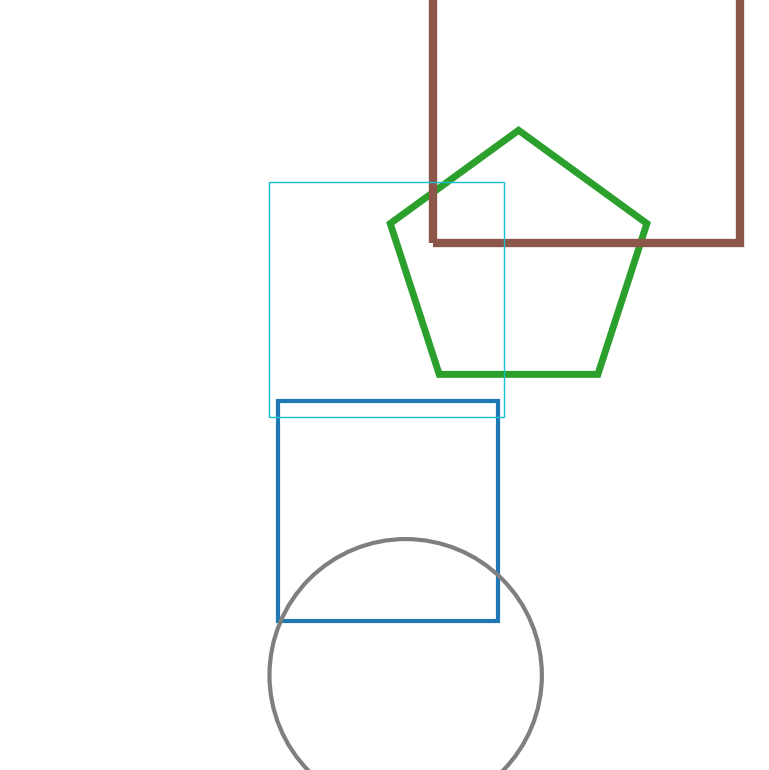[{"shape": "square", "thickness": 1.5, "radius": 0.72, "center": [0.504, 0.336]}, {"shape": "pentagon", "thickness": 2.5, "radius": 0.88, "center": [0.673, 0.656]}, {"shape": "square", "thickness": 3, "radius": 1.0, "center": [0.762, 0.884]}, {"shape": "circle", "thickness": 1.5, "radius": 0.88, "center": [0.527, 0.123]}, {"shape": "square", "thickness": 0.5, "radius": 0.76, "center": [0.502, 0.611]}]